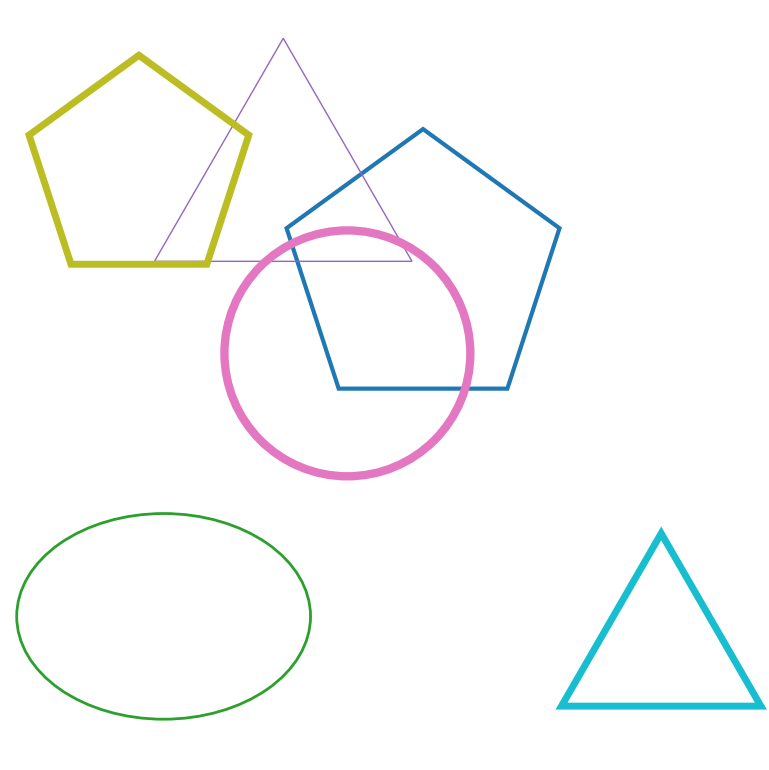[{"shape": "pentagon", "thickness": 1.5, "radius": 0.93, "center": [0.549, 0.646]}, {"shape": "oval", "thickness": 1, "radius": 0.95, "center": [0.212, 0.2]}, {"shape": "triangle", "thickness": 0.5, "radius": 0.97, "center": [0.368, 0.757]}, {"shape": "circle", "thickness": 3, "radius": 0.8, "center": [0.451, 0.541]}, {"shape": "pentagon", "thickness": 2.5, "radius": 0.75, "center": [0.18, 0.778]}, {"shape": "triangle", "thickness": 2.5, "radius": 0.75, "center": [0.859, 0.158]}]